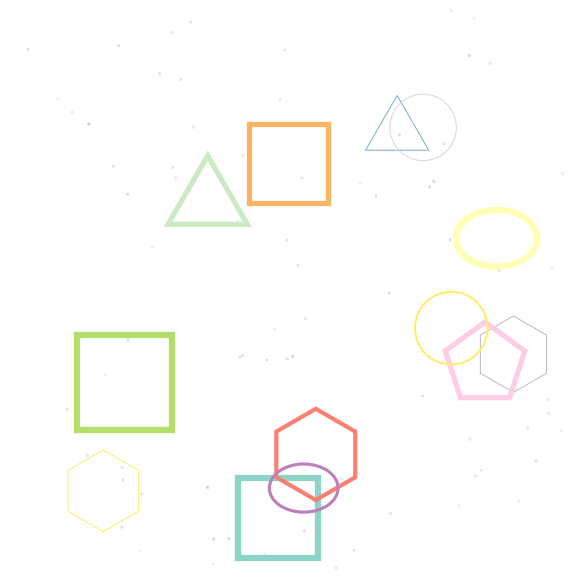[{"shape": "square", "thickness": 3, "radius": 0.35, "center": [0.481, 0.102]}, {"shape": "oval", "thickness": 3, "radius": 0.35, "center": [0.86, 0.587]}, {"shape": "hexagon", "thickness": 0.5, "radius": 0.33, "center": [0.889, 0.386]}, {"shape": "hexagon", "thickness": 2, "radius": 0.39, "center": [0.547, 0.212]}, {"shape": "triangle", "thickness": 0.5, "radius": 0.32, "center": [0.688, 0.771]}, {"shape": "square", "thickness": 2.5, "radius": 0.34, "center": [0.499, 0.716]}, {"shape": "square", "thickness": 3, "radius": 0.41, "center": [0.215, 0.336]}, {"shape": "pentagon", "thickness": 2.5, "radius": 0.36, "center": [0.84, 0.369]}, {"shape": "circle", "thickness": 0.5, "radius": 0.29, "center": [0.733, 0.779]}, {"shape": "oval", "thickness": 1.5, "radius": 0.3, "center": [0.526, 0.154]}, {"shape": "triangle", "thickness": 2.5, "radius": 0.4, "center": [0.36, 0.65]}, {"shape": "circle", "thickness": 1, "radius": 0.31, "center": [0.781, 0.431]}, {"shape": "hexagon", "thickness": 0.5, "radius": 0.35, "center": [0.179, 0.149]}]